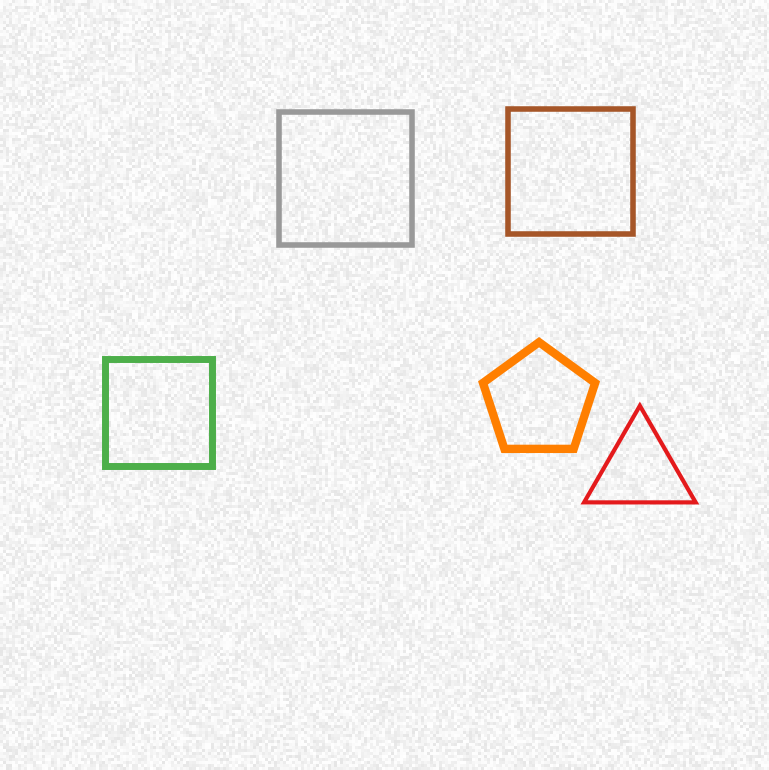[{"shape": "triangle", "thickness": 1.5, "radius": 0.42, "center": [0.831, 0.389]}, {"shape": "square", "thickness": 2.5, "radius": 0.35, "center": [0.206, 0.464]}, {"shape": "pentagon", "thickness": 3, "radius": 0.38, "center": [0.7, 0.479]}, {"shape": "square", "thickness": 2, "radius": 0.4, "center": [0.741, 0.777]}, {"shape": "square", "thickness": 2, "radius": 0.43, "center": [0.449, 0.768]}]